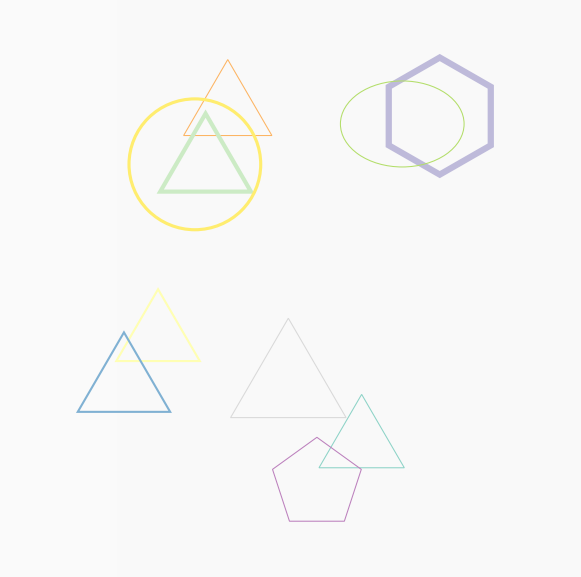[{"shape": "triangle", "thickness": 0.5, "radius": 0.42, "center": [0.622, 0.232]}, {"shape": "triangle", "thickness": 1, "radius": 0.41, "center": [0.272, 0.415]}, {"shape": "hexagon", "thickness": 3, "radius": 0.51, "center": [0.757, 0.798]}, {"shape": "triangle", "thickness": 1, "radius": 0.46, "center": [0.213, 0.332]}, {"shape": "triangle", "thickness": 0.5, "radius": 0.44, "center": [0.392, 0.808]}, {"shape": "oval", "thickness": 0.5, "radius": 0.53, "center": [0.692, 0.784]}, {"shape": "triangle", "thickness": 0.5, "radius": 0.57, "center": [0.496, 0.333]}, {"shape": "pentagon", "thickness": 0.5, "radius": 0.4, "center": [0.545, 0.162]}, {"shape": "triangle", "thickness": 2, "radius": 0.45, "center": [0.354, 0.712]}, {"shape": "circle", "thickness": 1.5, "radius": 0.57, "center": [0.335, 0.715]}]